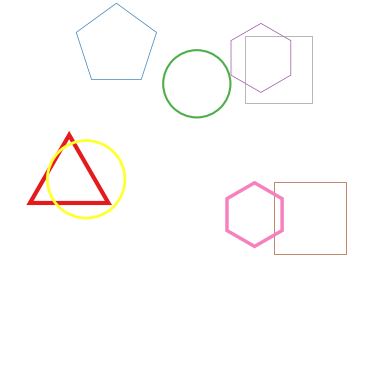[{"shape": "triangle", "thickness": 3, "radius": 0.59, "center": [0.18, 0.532]}, {"shape": "pentagon", "thickness": 0.5, "radius": 0.55, "center": [0.302, 0.882]}, {"shape": "circle", "thickness": 1.5, "radius": 0.44, "center": [0.511, 0.782]}, {"shape": "hexagon", "thickness": 0.5, "radius": 0.45, "center": [0.678, 0.85]}, {"shape": "circle", "thickness": 2, "radius": 0.5, "center": [0.224, 0.534]}, {"shape": "square", "thickness": 0.5, "radius": 0.47, "center": [0.805, 0.434]}, {"shape": "hexagon", "thickness": 2.5, "radius": 0.41, "center": [0.661, 0.443]}, {"shape": "square", "thickness": 0.5, "radius": 0.43, "center": [0.724, 0.82]}]